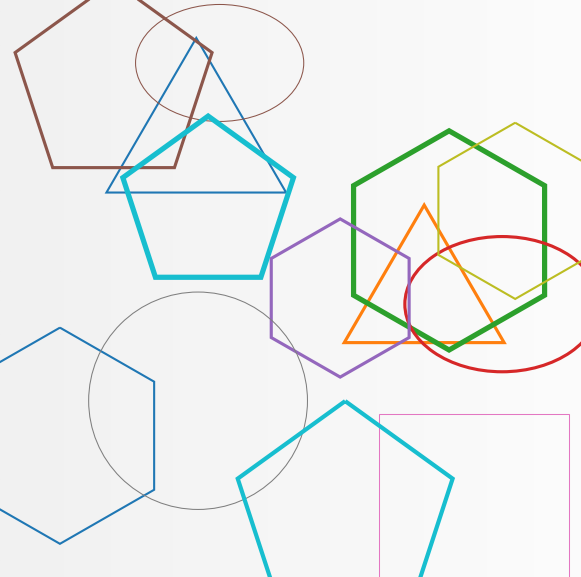[{"shape": "hexagon", "thickness": 1, "radius": 0.94, "center": [0.103, 0.245]}, {"shape": "triangle", "thickness": 1, "radius": 0.89, "center": [0.338, 0.755]}, {"shape": "triangle", "thickness": 1.5, "radius": 0.79, "center": [0.73, 0.485]}, {"shape": "hexagon", "thickness": 2.5, "radius": 0.95, "center": [0.773, 0.583]}, {"shape": "oval", "thickness": 1.5, "radius": 0.84, "center": [0.864, 0.472]}, {"shape": "hexagon", "thickness": 1.5, "radius": 0.68, "center": [0.585, 0.483]}, {"shape": "oval", "thickness": 0.5, "radius": 0.72, "center": [0.378, 0.89]}, {"shape": "pentagon", "thickness": 1.5, "radius": 0.89, "center": [0.195, 0.853]}, {"shape": "square", "thickness": 0.5, "radius": 0.82, "center": [0.816, 0.119]}, {"shape": "circle", "thickness": 0.5, "radius": 0.94, "center": [0.341, 0.305]}, {"shape": "hexagon", "thickness": 1, "radius": 0.76, "center": [0.886, 0.634]}, {"shape": "pentagon", "thickness": 2, "radius": 0.97, "center": [0.594, 0.11]}, {"shape": "pentagon", "thickness": 2.5, "radius": 0.77, "center": [0.358, 0.644]}]